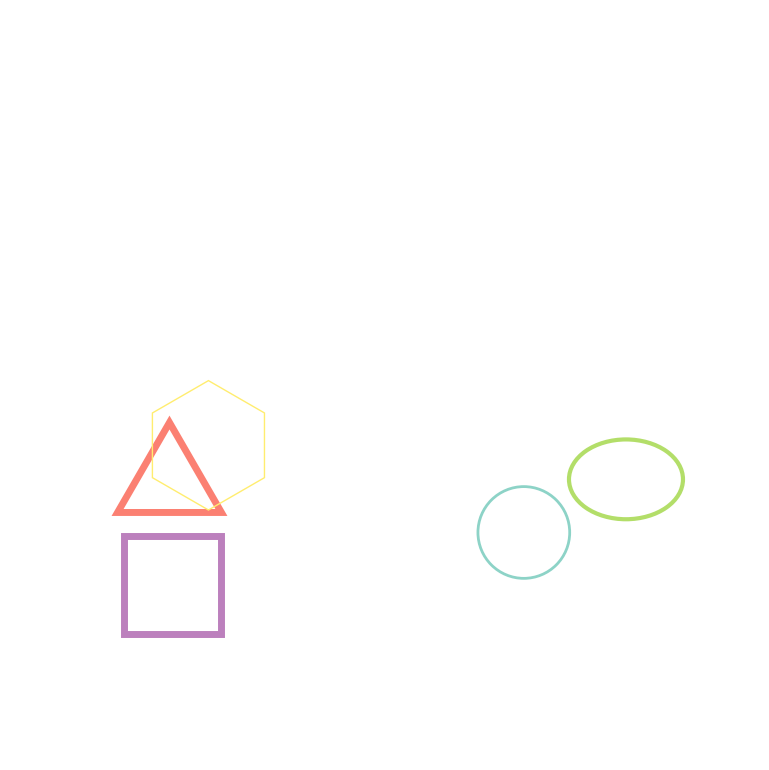[{"shape": "circle", "thickness": 1, "radius": 0.3, "center": [0.68, 0.308]}, {"shape": "triangle", "thickness": 2.5, "radius": 0.39, "center": [0.22, 0.373]}, {"shape": "oval", "thickness": 1.5, "radius": 0.37, "center": [0.813, 0.377]}, {"shape": "square", "thickness": 2.5, "radius": 0.32, "center": [0.224, 0.24]}, {"shape": "hexagon", "thickness": 0.5, "radius": 0.42, "center": [0.271, 0.422]}]